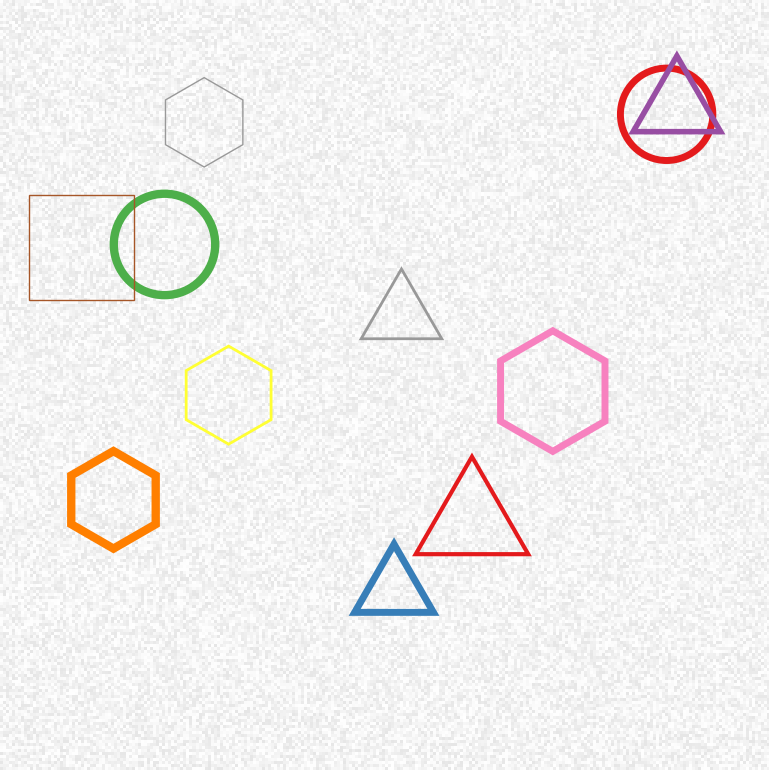[{"shape": "circle", "thickness": 2.5, "radius": 0.3, "center": [0.866, 0.852]}, {"shape": "triangle", "thickness": 1.5, "radius": 0.42, "center": [0.613, 0.322]}, {"shape": "triangle", "thickness": 2.5, "radius": 0.3, "center": [0.512, 0.234]}, {"shape": "circle", "thickness": 3, "radius": 0.33, "center": [0.214, 0.683]}, {"shape": "triangle", "thickness": 2, "radius": 0.33, "center": [0.879, 0.862]}, {"shape": "hexagon", "thickness": 3, "radius": 0.32, "center": [0.147, 0.351]}, {"shape": "hexagon", "thickness": 1, "radius": 0.32, "center": [0.297, 0.487]}, {"shape": "square", "thickness": 0.5, "radius": 0.34, "center": [0.106, 0.679]}, {"shape": "hexagon", "thickness": 2.5, "radius": 0.39, "center": [0.718, 0.492]}, {"shape": "hexagon", "thickness": 0.5, "radius": 0.29, "center": [0.265, 0.841]}, {"shape": "triangle", "thickness": 1, "radius": 0.3, "center": [0.521, 0.59]}]